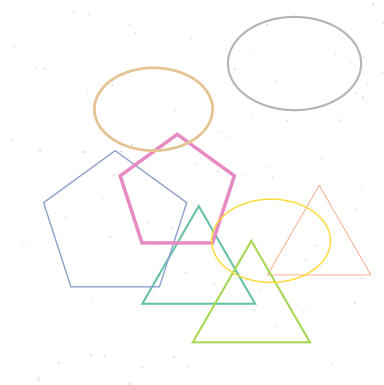[{"shape": "triangle", "thickness": 1.5, "radius": 0.85, "center": [0.516, 0.296]}, {"shape": "triangle", "thickness": 0.5, "radius": 0.78, "center": [0.829, 0.363]}, {"shape": "pentagon", "thickness": 1, "radius": 0.98, "center": [0.299, 0.413]}, {"shape": "pentagon", "thickness": 2.5, "radius": 0.78, "center": [0.46, 0.495]}, {"shape": "triangle", "thickness": 1.5, "radius": 0.88, "center": [0.653, 0.199]}, {"shape": "oval", "thickness": 1, "radius": 0.77, "center": [0.704, 0.375]}, {"shape": "oval", "thickness": 2, "radius": 0.77, "center": [0.399, 0.716]}, {"shape": "oval", "thickness": 1.5, "radius": 0.87, "center": [0.765, 0.835]}]